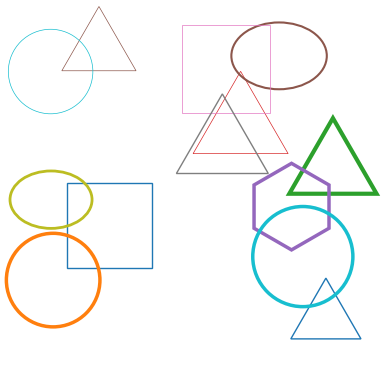[{"shape": "square", "thickness": 1, "radius": 0.55, "center": [0.284, 0.415]}, {"shape": "triangle", "thickness": 1, "radius": 0.53, "center": [0.846, 0.172]}, {"shape": "circle", "thickness": 2.5, "radius": 0.61, "center": [0.138, 0.273]}, {"shape": "triangle", "thickness": 3, "radius": 0.65, "center": [0.865, 0.562]}, {"shape": "triangle", "thickness": 0.5, "radius": 0.71, "center": [0.625, 0.672]}, {"shape": "hexagon", "thickness": 2.5, "radius": 0.56, "center": [0.757, 0.463]}, {"shape": "triangle", "thickness": 0.5, "radius": 0.56, "center": [0.257, 0.872]}, {"shape": "oval", "thickness": 1.5, "radius": 0.62, "center": [0.725, 0.855]}, {"shape": "square", "thickness": 0.5, "radius": 0.57, "center": [0.587, 0.82]}, {"shape": "triangle", "thickness": 1, "radius": 0.69, "center": [0.578, 0.618]}, {"shape": "oval", "thickness": 2, "radius": 0.53, "center": [0.133, 0.481]}, {"shape": "circle", "thickness": 0.5, "radius": 0.55, "center": [0.131, 0.814]}, {"shape": "circle", "thickness": 2.5, "radius": 0.65, "center": [0.787, 0.334]}]